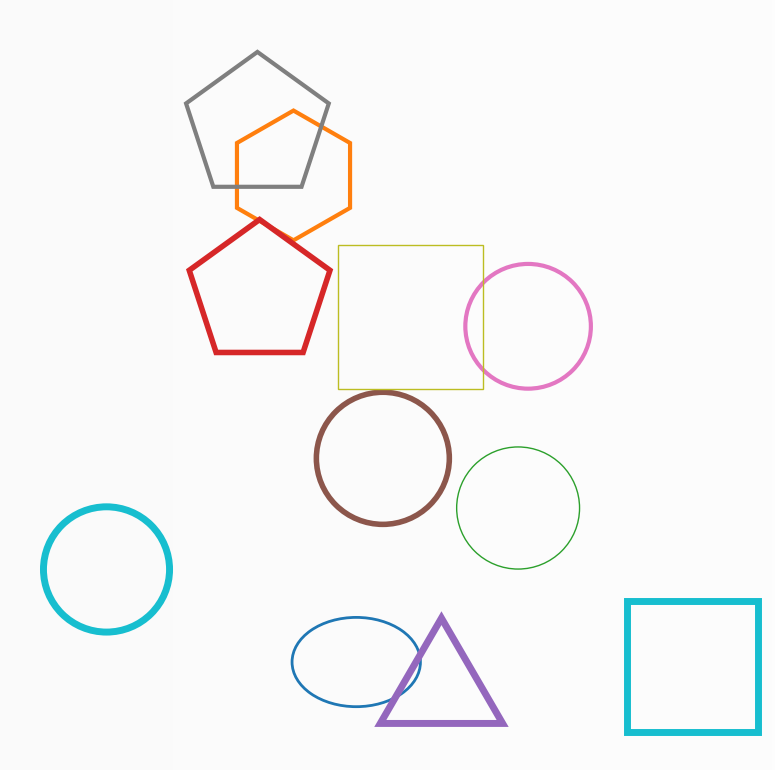[{"shape": "oval", "thickness": 1, "radius": 0.41, "center": [0.46, 0.14]}, {"shape": "hexagon", "thickness": 1.5, "radius": 0.42, "center": [0.379, 0.772]}, {"shape": "circle", "thickness": 0.5, "radius": 0.4, "center": [0.669, 0.34]}, {"shape": "pentagon", "thickness": 2, "radius": 0.48, "center": [0.335, 0.619]}, {"shape": "triangle", "thickness": 2.5, "radius": 0.46, "center": [0.57, 0.106]}, {"shape": "circle", "thickness": 2, "radius": 0.43, "center": [0.494, 0.405]}, {"shape": "circle", "thickness": 1.5, "radius": 0.4, "center": [0.681, 0.576]}, {"shape": "pentagon", "thickness": 1.5, "radius": 0.48, "center": [0.332, 0.836]}, {"shape": "square", "thickness": 0.5, "radius": 0.47, "center": [0.529, 0.588]}, {"shape": "circle", "thickness": 2.5, "radius": 0.41, "center": [0.137, 0.26]}, {"shape": "square", "thickness": 2.5, "radius": 0.42, "center": [0.894, 0.135]}]